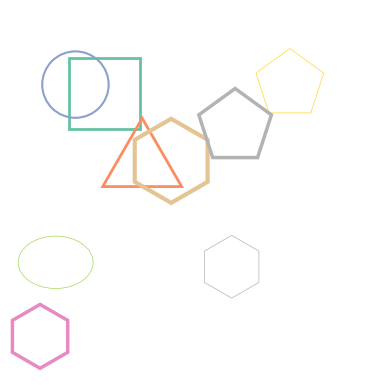[{"shape": "square", "thickness": 2, "radius": 0.46, "center": [0.272, 0.758]}, {"shape": "triangle", "thickness": 2, "radius": 0.59, "center": [0.369, 0.575]}, {"shape": "circle", "thickness": 1.5, "radius": 0.43, "center": [0.196, 0.78]}, {"shape": "hexagon", "thickness": 2.5, "radius": 0.41, "center": [0.104, 0.126]}, {"shape": "oval", "thickness": 0.5, "radius": 0.49, "center": [0.145, 0.319]}, {"shape": "pentagon", "thickness": 0.5, "radius": 0.46, "center": [0.753, 0.782]}, {"shape": "hexagon", "thickness": 3, "radius": 0.55, "center": [0.445, 0.582]}, {"shape": "hexagon", "thickness": 0.5, "radius": 0.41, "center": [0.602, 0.307]}, {"shape": "pentagon", "thickness": 2.5, "radius": 0.5, "center": [0.611, 0.671]}]